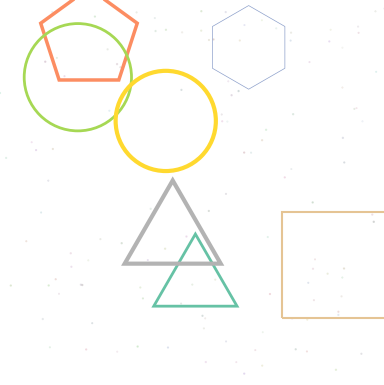[{"shape": "triangle", "thickness": 2, "radius": 0.62, "center": [0.508, 0.267]}, {"shape": "pentagon", "thickness": 2.5, "radius": 0.66, "center": [0.231, 0.899]}, {"shape": "hexagon", "thickness": 0.5, "radius": 0.54, "center": [0.646, 0.877]}, {"shape": "circle", "thickness": 2, "radius": 0.7, "center": [0.202, 0.799]}, {"shape": "circle", "thickness": 3, "radius": 0.65, "center": [0.43, 0.686]}, {"shape": "square", "thickness": 1.5, "radius": 0.69, "center": [0.87, 0.311]}, {"shape": "triangle", "thickness": 3, "radius": 0.72, "center": [0.449, 0.387]}]